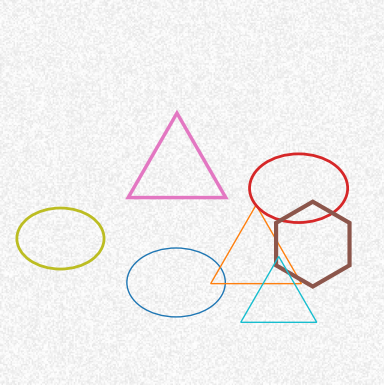[{"shape": "oval", "thickness": 1, "radius": 0.64, "center": [0.457, 0.266]}, {"shape": "triangle", "thickness": 1, "radius": 0.68, "center": [0.665, 0.331]}, {"shape": "oval", "thickness": 2, "radius": 0.64, "center": [0.776, 0.511]}, {"shape": "hexagon", "thickness": 3, "radius": 0.55, "center": [0.812, 0.366]}, {"shape": "triangle", "thickness": 2.5, "radius": 0.73, "center": [0.46, 0.56]}, {"shape": "oval", "thickness": 2, "radius": 0.57, "center": [0.157, 0.38]}, {"shape": "triangle", "thickness": 1, "radius": 0.57, "center": [0.724, 0.22]}]